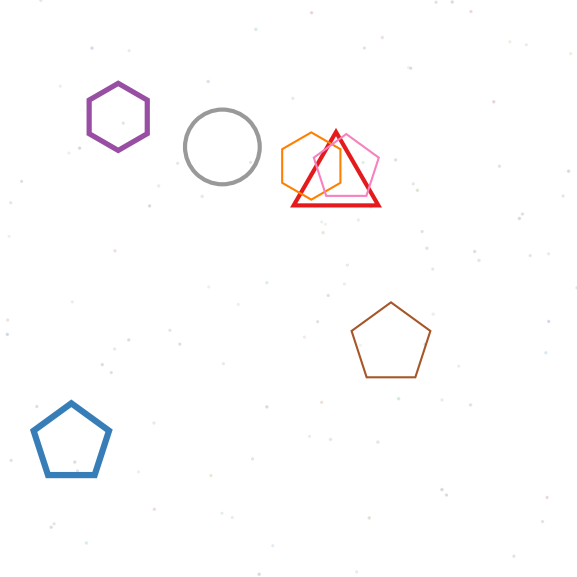[{"shape": "triangle", "thickness": 2, "radius": 0.42, "center": [0.582, 0.686]}, {"shape": "pentagon", "thickness": 3, "radius": 0.34, "center": [0.124, 0.232]}, {"shape": "hexagon", "thickness": 2.5, "radius": 0.29, "center": [0.205, 0.797]}, {"shape": "hexagon", "thickness": 1, "radius": 0.29, "center": [0.539, 0.712]}, {"shape": "pentagon", "thickness": 1, "radius": 0.36, "center": [0.677, 0.404]}, {"shape": "pentagon", "thickness": 1, "radius": 0.3, "center": [0.6, 0.708]}, {"shape": "circle", "thickness": 2, "radius": 0.32, "center": [0.385, 0.745]}]